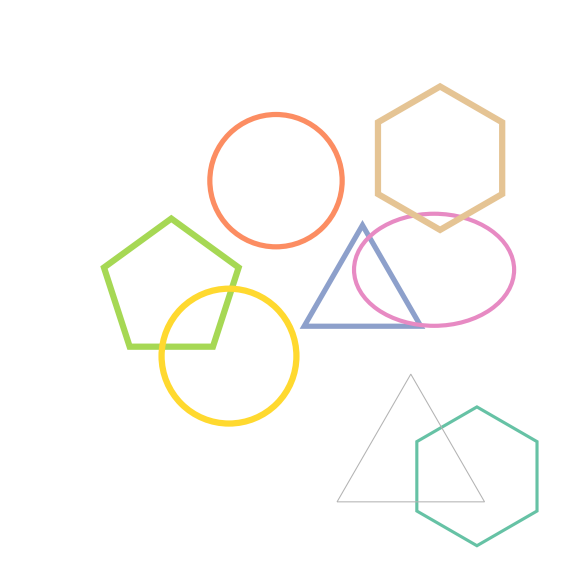[{"shape": "hexagon", "thickness": 1.5, "radius": 0.6, "center": [0.826, 0.174]}, {"shape": "circle", "thickness": 2.5, "radius": 0.57, "center": [0.478, 0.686]}, {"shape": "triangle", "thickness": 2.5, "radius": 0.58, "center": [0.628, 0.493]}, {"shape": "oval", "thickness": 2, "radius": 0.69, "center": [0.752, 0.532]}, {"shape": "pentagon", "thickness": 3, "radius": 0.61, "center": [0.297, 0.498]}, {"shape": "circle", "thickness": 3, "radius": 0.58, "center": [0.397, 0.383]}, {"shape": "hexagon", "thickness": 3, "radius": 0.62, "center": [0.762, 0.725]}, {"shape": "triangle", "thickness": 0.5, "radius": 0.74, "center": [0.711, 0.204]}]